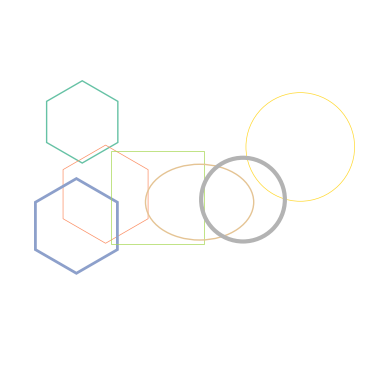[{"shape": "hexagon", "thickness": 1, "radius": 0.53, "center": [0.214, 0.683]}, {"shape": "hexagon", "thickness": 0.5, "radius": 0.64, "center": [0.274, 0.496]}, {"shape": "hexagon", "thickness": 2, "radius": 0.61, "center": [0.198, 0.413]}, {"shape": "square", "thickness": 0.5, "radius": 0.61, "center": [0.409, 0.487]}, {"shape": "circle", "thickness": 0.5, "radius": 0.71, "center": [0.78, 0.618]}, {"shape": "oval", "thickness": 1, "radius": 0.7, "center": [0.518, 0.475]}, {"shape": "circle", "thickness": 3, "radius": 0.54, "center": [0.631, 0.482]}]